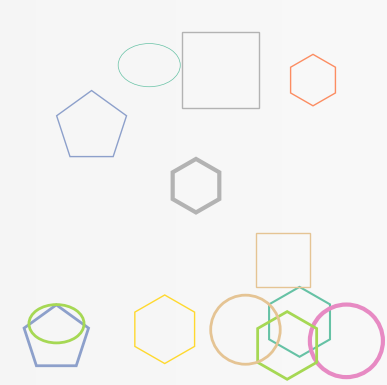[{"shape": "oval", "thickness": 0.5, "radius": 0.4, "center": [0.385, 0.831]}, {"shape": "hexagon", "thickness": 1.5, "radius": 0.45, "center": [0.773, 0.164]}, {"shape": "hexagon", "thickness": 1, "radius": 0.33, "center": [0.808, 0.792]}, {"shape": "pentagon", "thickness": 2, "radius": 0.44, "center": [0.145, 0.121]}, {"shape": "pentagon", "thickness": 1, "radius": 0.47, "center": [0.236, 0.67]}, {"shape": "circle", "thickness": 3, "radius": 0.47, "center": [0.894, 0.115]}, {"shape": "hexagon", "thickness": 2, "radius": 0.44, "center": [0.741, 0.103]}, {"shape": "oval", "thickness": 2, "radius": 0.36, "center": [0.146, 0.159]}, {"shape": "hexagon", "thickness": 1, "radius": 0.45, "center": [0.425, 0.145]}, {"shape": "square", "thickness": 1, "radius": 0.35, "center": [0.731, 0.324]}, {"shape": "circle", "thickness": 2, "radius": 0.45, "center": [0.633, 0.144]}, {"shape": "square", "thickness": 1, "radius": 0.5, "center": [0.569, 0.819]}, {"shape": "hexagon", "thickness": 3, "radius": 0.35, "center": [0.506, 0.518]}]